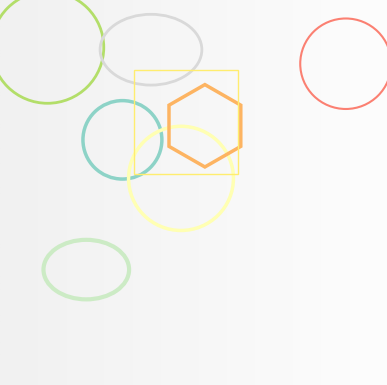[{"shape": "circle", "thickness": 2.5, "radius": 0.51, "center": [0.316, 0.637]}, {"shape": "circle", "thickness": 2.5, "radius": 0.68, "center": [0.467, 0.537]}, {"shape": "circle", "thickness": 1.5, "radius": 0.59, "center": [0.892, 0.834]}, {"shape": "hexagon", "thickness": 2.5, "radius": 0.53, "center": [0.529, 0.673]}, {"shape": "circle", "thickness": 2, "radius": 0.73, "center": [0.123, 0.877]}, {"shape": "oval", "thickness": 2, "radius": 0.66, "center": [0.39, 0.871]}, {"shape": "oval", "thickness": 3, "radius": 0.55, "center": [0.223, 0.3]}, {"shape": "square", "thickness": 1, "radius": 0.67, "center": [0.48, 0.683]}]